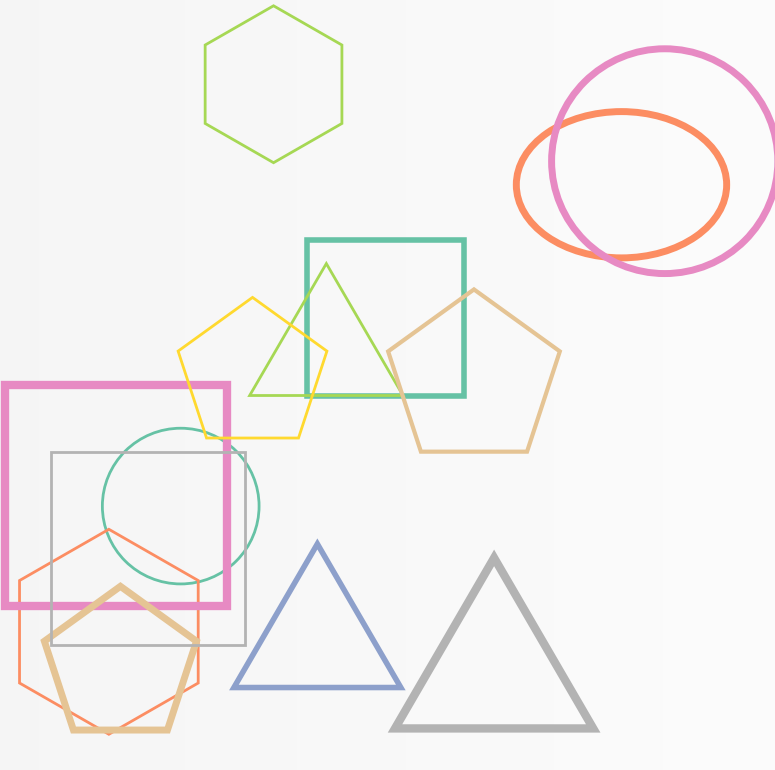[{"shape": "circle", "thickness": 1, "radius": 0.51, "center": [0.233, 0.343]}, {"shape": "square", "thickness": 2, "radius": 0.51, "center": [0.497, 0.587]}, {"shape": "oval", "thickness": 2.5, "radius": 0.68, "center": [0.802, 0.76]}, {"shape": "hexagon", "thickness": 1, "radius": 0.67, "center": [0.14, 0.18]}, {"shape": "triangle", "thickness": 2, "radius": 0.62, "center": [0.41, 0.169]}, {"shape": "square", "thickness": 3, "radius": 0.72, "center": [0.15, 0.356]}, {"shape": "circle", "thickness": 2.5, "radius": 0.73, "center": [0.858, 0.791]}, {"shape": "hexagon", "thickness": 1, "radius": 0.51, "center": [0.353, 0.891]}, {"shape": "triangle", "thickness": 1, "radius": 0.57, "center": [0.421, 0.543]}, {"shape": "pentagon", "thickness": 1, "radius": 0.5, "center": [0.326, 0.513]}, {"shape": "pentagon", "thickness": 2.5, "radius": 0.52, "center": [0.155, 0.135]}, {"shape": "pentagon", "thickness": 1.5, "radius": 0.58, "center": [0.612, 0.508]}, {"shape": "triangle", "thickness": 3, "radius": 0.74, "center": [0.638, 0.128]}, {"shape": "square", "thickness": 1, "radius": 0.63, "center": [0.191, 0.288]}]